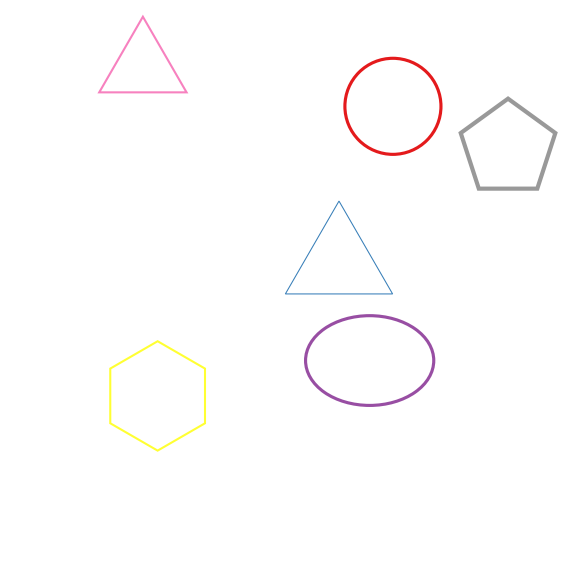[{"shape": "circle", "thickness": 1.5, "radius": 0.42, "center": [0.68, 0.815]}, {"shape": "triangle", "thickness": 0.5, "radius": 0.54, "center": [0.587, 0.544]}, {"shape": "oval", "thickness": 1.5, "radius": 0.55, "center": [0.64, 0.375]}, {"shape": "hexagon", "thickness": 1, "radius": 0.47, "center": [0.273, 0.314]}, {"shape": "triangle", "thickness": 1, "radius": 0.44, "center": [0.247, 0.883]}, {"shape": "pentagon", "thickness": 2, "radius": 0.43, "center": [0.88, 0.742]}]